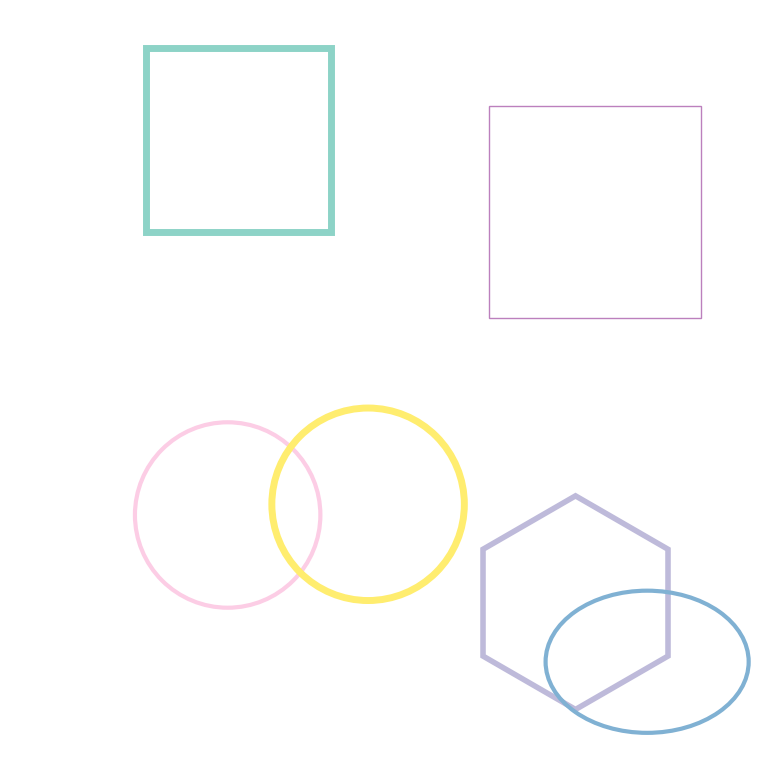[{"shape": "square", "thickness": 2.5, "radius": 0.6, "center": [0.309, 0.818]}, {"shape": "hexagon", "thickness": 2, "radius": 0.69, "center": [0.747, 0.217]}, {"shape": "oval", "thickness": 1.5, "radius": 0.66, "center": [0.84, 0.141]}, {"shape": "circle", "thickness": 1.5, "radius": 0.6, "center": [0.296, 0.331]}, {"shape": "square", "thickness": 0.5, "radius": 0.69, "center": [0.772, 0.724]}, {"shape": "circle", "thickness": 2.5, "radius": 0.62, "center": [0.478, 0.345]}]